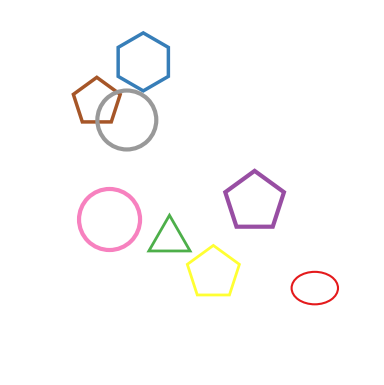[{"shape": "oval", "thickness": 1.5, "radius": 0.3, "center": [0.818, 0.252]}, {"shape": "hexagon", "thickness": 2.5, "radius": 0.38, "center": [0.372, 0.839]}, {"shape": "triangle", "thickness": 2, "radius": 0.31, "center": [0.44, 0.379]}, {"shape": "pentagon", "thickness": 3, "radius": 0.4, "center": [0.661, 0.476]}, {"shape": "pentagon", "thickness": 2, "radius": 0.36, "center": [0.554, 0.291]}, {"shape": "pentagon", "thickness": 2.5, "radius": 0.32, "center": [0.251, 0.735]}, {"shape": "circle", "thickness": 3, "radius": 0.4, "center": [0.285, 0.43]}, {"shape": "circle", "thickness": 3, "radius": 0.38, "center": [0.329, 0.688]}]